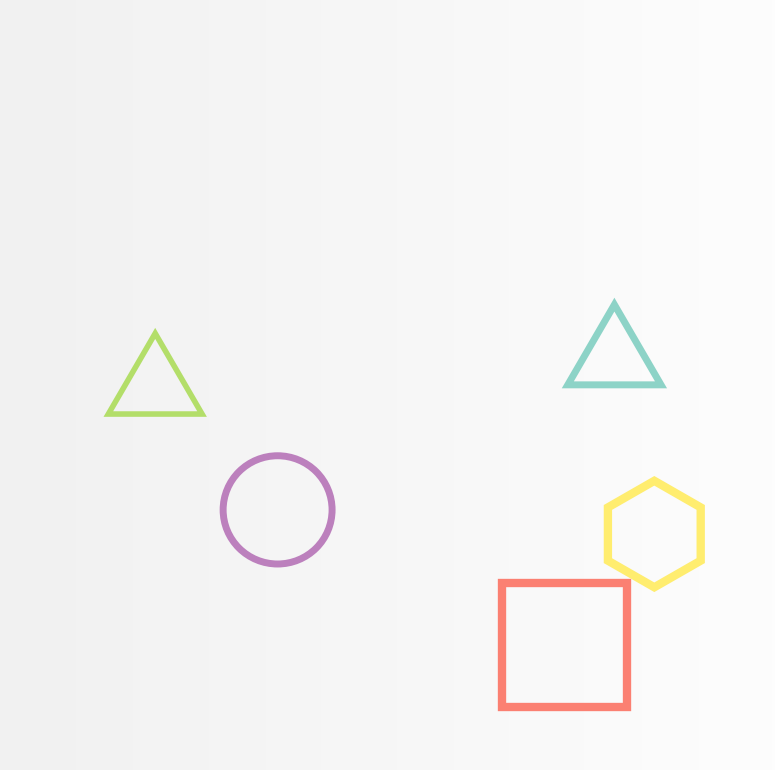[{"shape": "triangle", "thickness": 2.5, "radius": 0.35, "center": [0.793, 0.535]}, {"shape": "square", "thickness": 3, "radius": 0.4, "center": [0.729, 0.162]}, {"shape": "triangle", "thickness": 2, "radius": 0.35, "center": [0.2, 0.497]}, {"shape": "circle", "thickness": 2.5, "radius": 0.35, "center": [0.358, 0.338]}, {"shape": "hexagon", "thickness": 3, "radius": 0.35, "center": [0.844, 0.306]}]